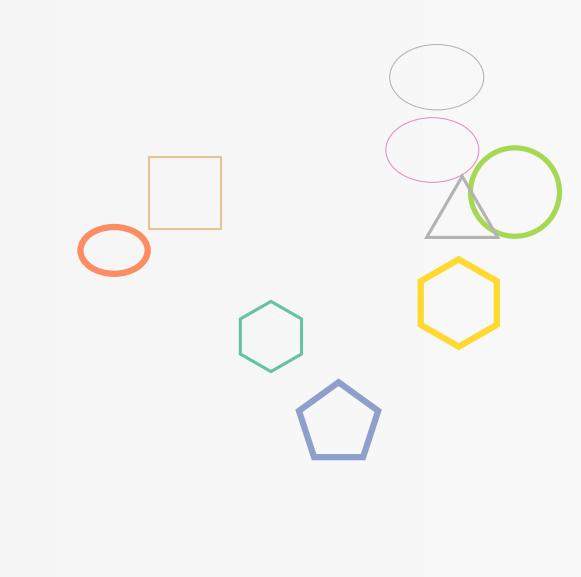[{"shape": "hexagon", "thickness": 1.5, "radius": 0.3, "center": [0.466, 0.416]}, {"shape": "oval", "thickness": 3, "radius": 0.29, "center": [0.196, 0.566]}, {"shape": "pentagon", "thickness": 3, "radius": 0.36, "center": [0.583, 0.266]}, {"shape": "oval", "thickness": 0.5, "radius": 0.4, "center": [0.744, 0.739]}, {"shape": "circle", "thickness": 2.5, "radius": 0.38, "center": [0.886, 0.667]}, {"shape": "hexagon", "thickness": 3, "radius": 0.38, "center": [0.789, 0.474]}, {"shape": "square", "thickness": 1, "radius": 0.31, "center": [0.318, 0.665]}, {"shape": "oval", "thickness": 0.5, "radius": 0.4, "center": [0.751, 0.865]}, {"shape": "triangle", "thickness": 1.5, "radius": 0.35, "center": [0.795, 0.623]}]